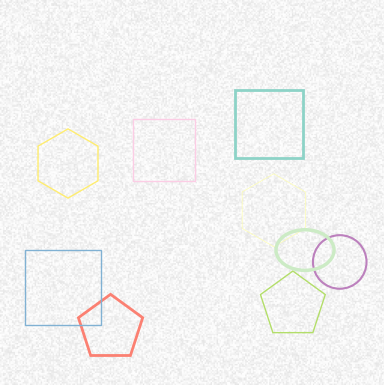[{"shape": "square", "thickness": 2, "radius": 0.44, "center": [0.698, 0.678]}, {"shape": "hexagon", "thickness": 0.5, "radius": 0.47, "center": [0.711, 0.454]}, {"shape": "pentagon", "thickness": 2, "radius": 0.44, "center": [0.287, 0.148]}, {"shape": "square", "thickness": 1, "radius": 0.49, "center": [0.164, 0.253]}, {"shape": "pentagon", "thickness": 1, "radius": 0.44, "center": [0.761, 0.208]}, {"shape": "square", "thickness": 1, "radius": 0.4, "center": [0.426, 0.61]}, {"shape": "circle", "thickness": 1.5, "radius": 0.35, "center": [0.882, 0.32]}, {"shape": "oval", "thickness": 2.5, "radius": 0.38, "center": [0.792, 0.35]}, {"shape": "hexagon", "thickness": 1, "radius": 0.45, "center": [0.177, 0.575]}]